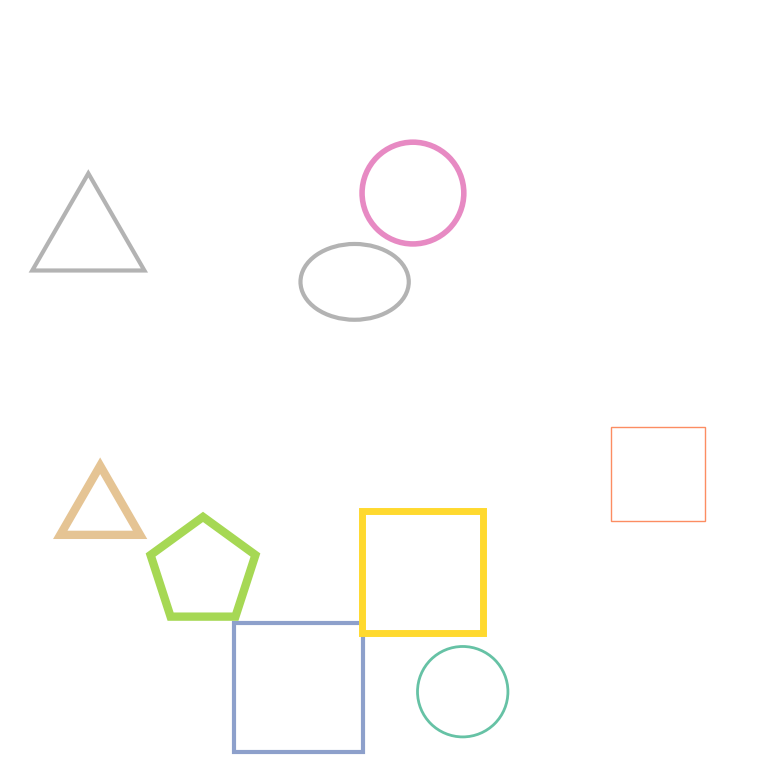[{"shape": "circle", "thickness": 1, "radius": 0.29, "center": [0.601, 0.102]}, {"shape": "square", "thickness": 0.5, "radius": 0.31, "center": [0.855, 0.385]}, {"shape": "square", "thickness": 1.5, "radius": 0.42, "center": [0.388, 0.107]}, {"shape": "circle", "thickness": 2, "radius": 0.33, "center": [0.536, 0.749]}, {"shape": "pentagon", "thickness": 3, "radius": 0.36, "center": [0.264, 0.257]}, {"shape": "square", "thickness": 2.5, "radius": 0.39, "center": [0.549, 0.257]}, {"shape": "triangle", "thickness": 3, "radius": 0.3, "center": [0.13, 0.335]}, {"shape": "oval", "thickness": 1.5, "radius": 0.35, "center": [0.461, 0.634]}, {"shape": "triangle", "thickness": 1.5, "radius": 0.42, "center": [0.115, 0.691]}]